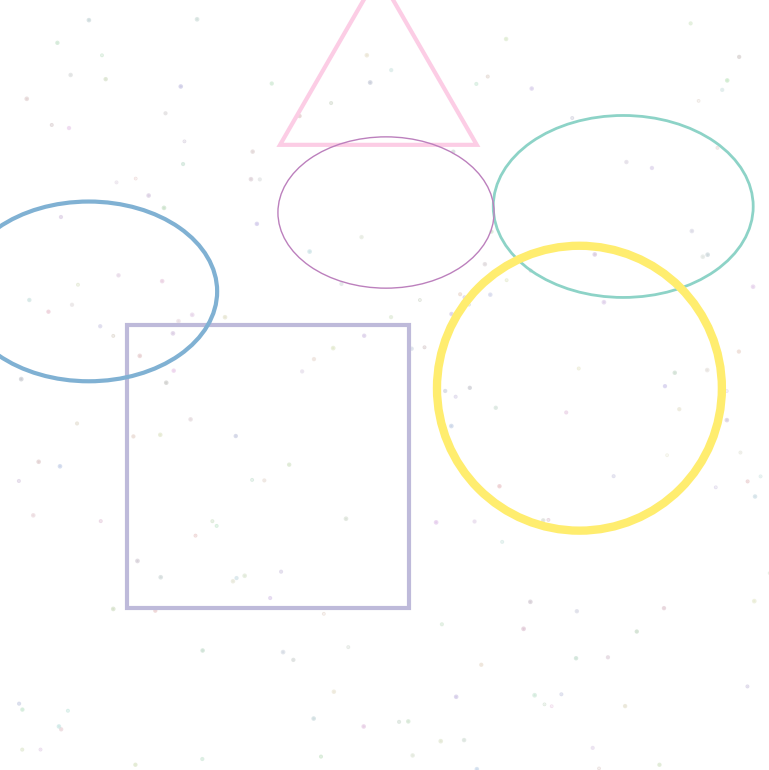[{"shape": "oval", "thickness": 1, "radius": 0.84, "center": [0.809, 0.732]}, {"shape": "square", "thickness": 1.5, "radius": 0.92, "center": [0.348, 0.394]}, {"shape": "oval", "thickness": 1.5, "radius": 0.83, "center": [0.115, 0.622]}, {"shape": "triangle", "thickness": 1.5, "radius": 0.74, "center": [0.491, 0.886]}, {"shape": "oval", "thickness": 0.5, "radius": 0.7, "center": [0.501, 0.724]}, {"shape": "circle", "thickness": 3, "radius": 0.92, "center": [0.753, 0.496]}]